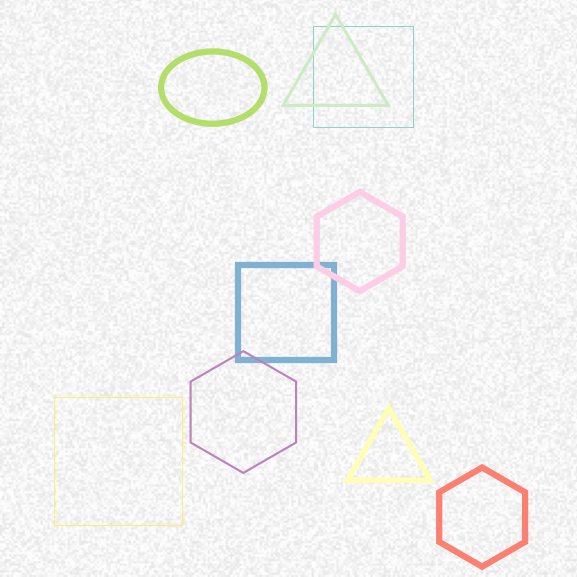[{"shape": "square", "thickness": 0.5, "radius": 0.44, "center": [0.629, 0.867]}, {"shape": "triangle", "thickness": 2.5, "radius": 0.41, "center": [0.673, 0.209]}, {"shape": "hexagon", "thickness": 3, "radius": 0.43, "center": [0.835, 0.104]}, {"shape": "square", "thickness": 3, "radius": 0.41, "center": [0.495, 0.458]}, {"shape": "oval", "thickness": 3, "radius": 0.45, "center": [0.368, 0.847]}, {"shape": "hexagon", "thickness": 3, "radius": 0.43, "center": [0.623, 0.581]}, {"shape": "hexagon", "thickness": 1, "radius": 0.53, "center": [0.421, 0.286]}, {"shape": "triangle", "thickness": 1.5, "radius": 0.53, "center": [0.581, 0.869]}, {"shape": "square", "thickness": 0.5, "radius": 0.55, "center": [0.205, 0.201]}]